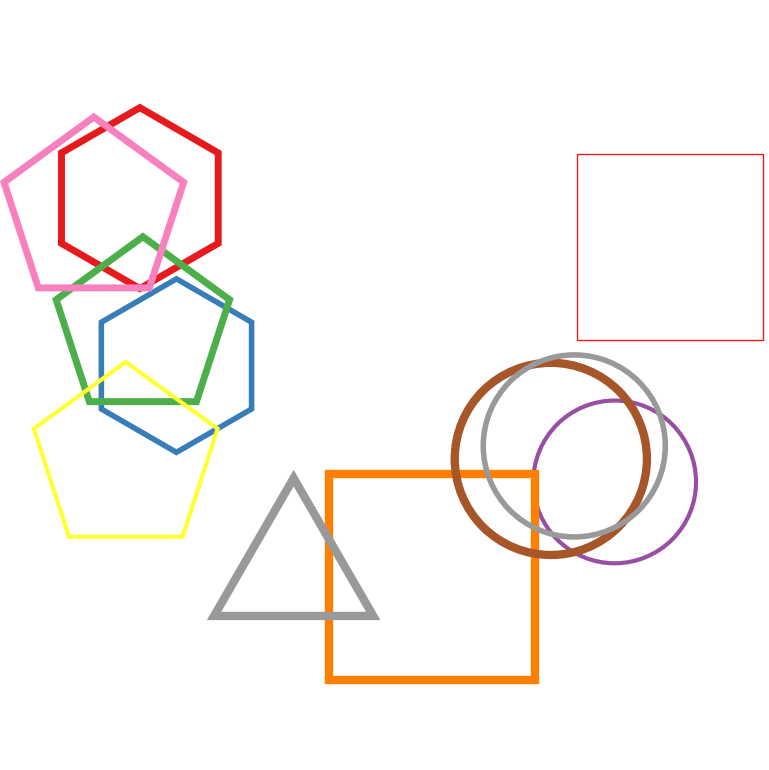[{"shape": "square", "thickness": 0.5, "radius": 0.6, "center": [0.87, 0.679]}, {"shape": "hexagon", "thickness": 2.5, "radius": 0.59, "center": [0.182, 0.743]}, {"shape": "hexagon", "thickness": 2, "radius": 0.56, "center": [0.229, 0.525]}, {"shape": "pentagon", "thickness": 2.5, "radius": 0.59, "center": [0.186, 0.574]}, {"shape": "circle", "thickness": 1.5, "radius": 0.53, "center": [0.798, 0.374]}, {"shape": "square", "thickness": 3, "radius": 0.67, "center": [0.561, 0.251]}, {"shape": "pentagon", "thickness": 1.5, "radius": 0.63, "center": [0.163, 0.404]}, {"shape": "circle", "thickness": 3, "radius": 0.62, "center": [0.715, 0.404]}, {"shape": "pentagon", "thickness": 2.5, "radius": 0.61, "center": [0.122, 0.725]}, {"shape": "circle", "thickness": 2, "radius": 0.59, "center": [0.746, 0.421]}, {"shape": "triangle", "thickness": 3, "radius": 0.6, "center": [0.381, 0.26]}]